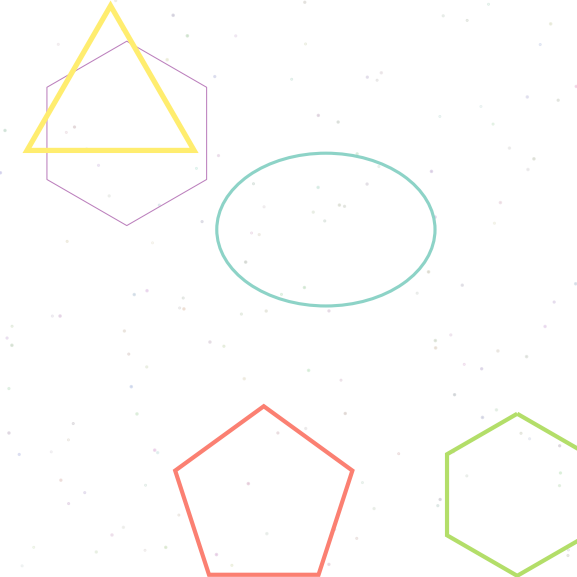[{"shape": "oval", "thickness": 1.5, "radius": 0.94, "center": [0.564, 0.602]}, {"shape": "pentagon", "thickness": 2, "radius": 0.81, "center": [0.457, 0.134]}, {"shape": "hexagon", "thickness": 2, "radius": 0.7, "center": [0.896, 0.142]}, {"shape": "hexagon", "thickness": 0.5, "radius": 0.8, "center": [0.22, 0.768]}, {"shape": "triangle", "thickness": 2.5, "radius": 0.84, "center": [0.191, 0.822]}]